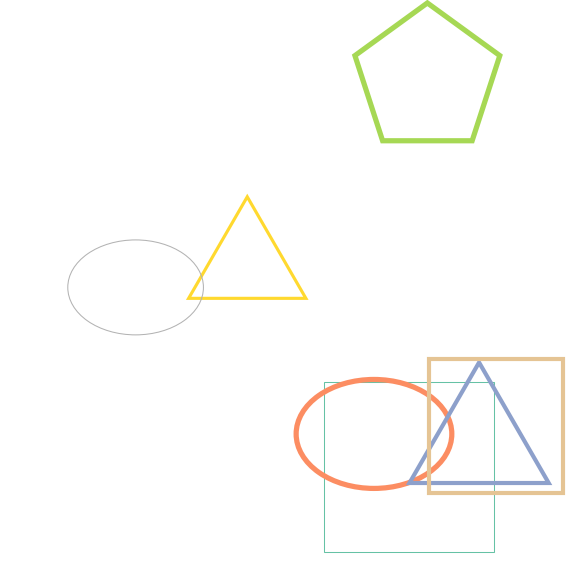[{"shape": "square", "thickness": 0.5, "radius": 0.74, "center": [0.708, 0.19]}, {"shape": "oval", "thickness": 2.5, "radius": 0.67, "center": [0.648, 0.248]}, {"shape": "triangle", "thickness": 2, "radius": 0.7, "center": [0.83, 0.232]}, {"shape": "pentagon", "thickness": 2.5, "radius": 0.66, "center": [0.74, 0.862]}, {"shape": "triangle", "thickness": 1.5, "radius": 0.59, "center": [0.428, 0.541]}, {"shape": "square", "thickness": 2, "radius": 0.58, "center": [0.858, 0.261]}, {"shape": "oval", "thickness": 0.5, "radius": 0.59, "center": [0.235, 0.501]}]